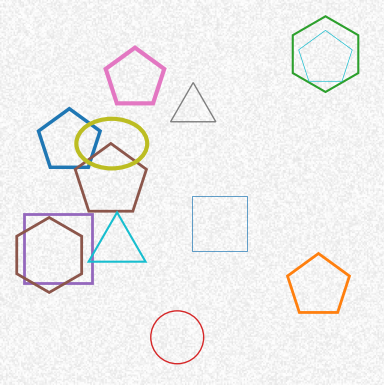[{"shape": "square", "thickness": 0.5, "radius": 0.36, "center": [0.569, 0.42]}, {"shape": "pentagon", "thickness": 2.5, "radius": 0.42, "center": [0.18, 0.634]}, {"shape": "pentagon", "thickness": 2, "radius": 0.42, "center": [0.827, 0.257]}, {"shape": "hexagon", "thickness": 1.5, "radius": 0.49, "center": [0.846, 0.859]}, {"shape": "circle", "thickness": 1, "radius": 0.34, "center": [0.46, 0.124]}, {"shape": "square", "thickness": 2, "radius": 0.45, "center": [0.151, 0.355]}, {"shape": "pentagon", "thickness": 2, "radius": 0.49, "center": [0.288, 0.53]}, {"shape": "hexagon", "thickness": 2, "radius": 0.49, "center": [0.128, 0.338]}, {"shape": "pentagon", "thickness": 3, "radius": 0.4, "center": [0.351, 0.796]}, {"shape": "triangle", "thickness": 1, "radius": 0.34, "center": [0.502, 0.718]}, {"shape": "oval", "thickness": 3, "radius": 0.46, "center": [0.29, 0.627]}, {"shape": "triangle", "thickness": 1.5, "radius": 0.43, "center": [0.304, 0.363]}, {"shape": "pentagon", "thickness": 0.5, "radius": 0.37, "center": [0.845, 0.848]}]